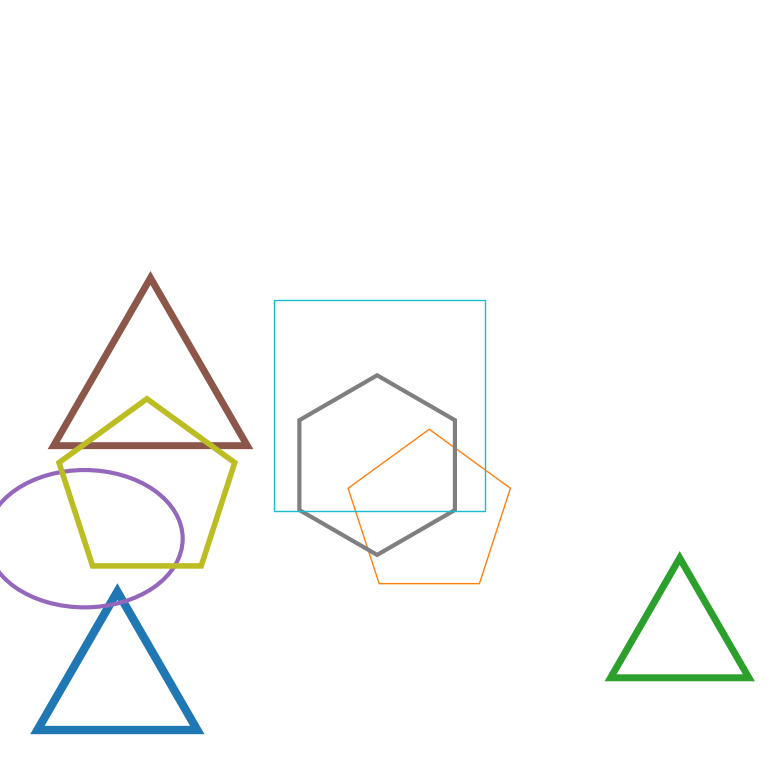[{"shape": "triangle", "thickness": 3, "radius": 0.6, "center": [0.152, 0.112]}, {"shape": "pentagon", "thickness": 0.5, "radius": 0.55, "center": [0.558, 0.332]}, {"shape": "triangle", "thickness": 2.5, "radius": 0.52, "center": [0.883, 0.172]}, {"shape": "oval", "thickness": 1.5, "radius": 0.64, "center": [0.11, 0.3]}, {"shape": "triangle", "thickness": 2.5, "radius": 0.73, "center": [0.195, 0.494]}, {"shape": "hexagon", "thickness": 1.5, "radius": 0.58, "center": [0.49, 0.396]}, {"shape": "pentagon", "thickness": 2, "radius": 0.6, "center": [0.191, 0.362]}, {"shape": "square", "thickness": 0.5, "radius": 0.68, "center": [0.492, 0.474]}]